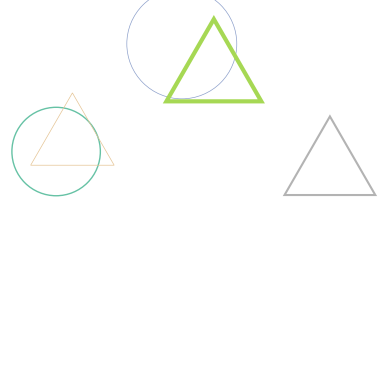[{"shape": "circle", "thickness": 1, "radius": 0.57, "center": [0.146, 0.606]}, {"shape": "circle", "thickness": 0.5, "radius": 0.71, "center": [0.472, 0.886]}, {"shape": "triangle", "thickness": 3, "radius": 0.71, "center": [0.555, 0.808]}, {"shape": "triangle", "thickness": 0.5, "radius": 0.63, "center": [0.188, 0.633]}, {"shape": "triangle", "thickness": 1.5, "radius": 0.68, "center": [0.857, 0.562]}]